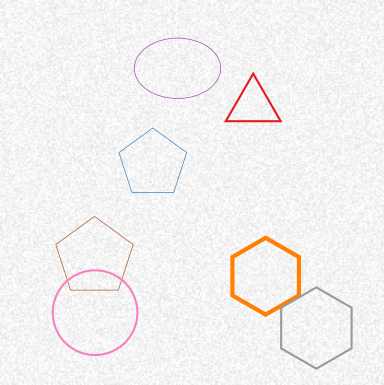[{"shape": "triangle", "thickness": 1.5, "radius": 0.41, "center": [0.658, 0.726]}, {"shape": "pentagon", "thickness": 0.5, "radius": 0.46, "center": [0.397, 0.575]}, {"shape": "oval", "thickness": 0.5, "radius": 0.56, "center": [0.461, 0.823]}, {"shape": "hexagon", "thickness": 3, "radius": 0.5, "center": [0.69, 0.283]}, {"shape": "pentagon", "thickness": 0.5, "radius": 0.53, "center": [0.245, 0.332]}, {"shape": "circle", "thickness": 1.5, "radius": 0.55, "center": [0.247, 0.188]}, {"shape": "hexagon", "thickness": 1.5, "radius": 0.53, "center": [0.822, 0.148]}]